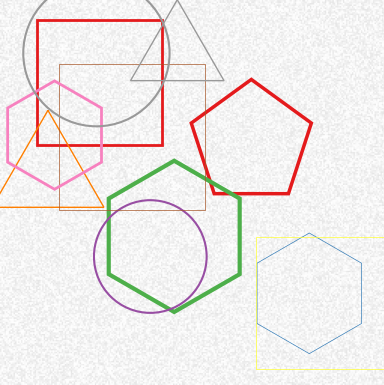[{"shape": "square", "thickness": 2, "radius": 0.81, "center": [0.259, 0.786]}, {"shape": "pentagon", "thickness": 2.5, "radius": 0.82, "center": [0.653, 0.63]}, {"shape": "hexagon", "thickness": 0.5, "radius": 0.78, "center": [0.803, 0.238]}, {"shape": "hexagon", "thickness": 3, "radius": 0.98, "center": [0.452, 0.386]}, {"shape": "circle", "thickness": 1.5, "radius": 0.73, "center": [0.39, 0.334]}, {"shape": "triangle", "thickness": 1, "radius": 0.84, "center": [0.125, 0.546]}, {"shape": "square", "thickness": 0.5, "radius": 0.86, "center": [0.838, 0.213]}, {"shape": "square", "thickness": 0.5, "radius": 0.95, "center": [0.344, 0.643]}, {"shape": "hexagon", "thickness": 2, "radius": 0.7, "center": [0.142, 0.649]}, {"shape": "triangle", "thickness": 1, "radius": 0.7, "center": [0.46, 0.861]}, {"shape": "circle", "thickness": 1.5, "radius": 0.95, "center": [0.25, 0.862]}]